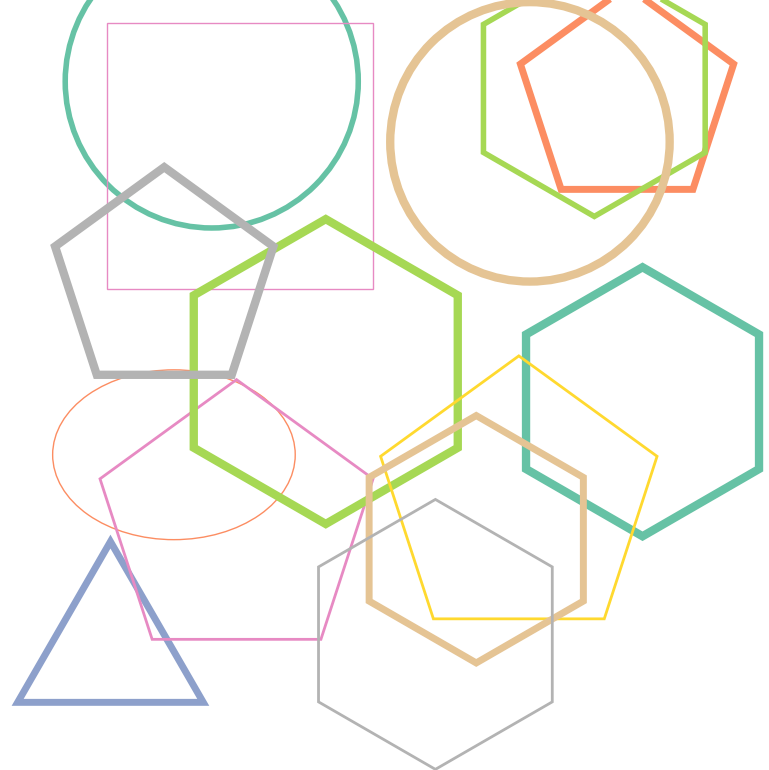[{"shape": "circle", "thickness": 2, "radius": 0.95, "center": [0.275, 0.894]}, {"shape": "hexagon", "thickness": 3, "radius": 0.87, "center": [0.834, 0.478]}, {"shape": "oval", "thickness": 0.5, "radius": 0.79, "center": [0.226, 0.409]}, {"shape": "pentagon", "thickness": 2.5, "radius": 0.73, "center": [0.814, 0.872]}, {"shape": "triangle", "thickness": 2.5, "radius": 0.7, "center": [0.143, 0.157]}, {"shape": "square", "thickness": 0.5, "radius": 0.87, "center": [0.312, 0.798]}, {"shape": "pentagon", "thickness": 1, "radius": 0.93, "center": [0.307, 0.321]}, {"shape": "hexagon", "thickness": 3, "radius": 0.99, "center": [0.423, 0.517]}, {"shape": "hexagon", "thickness": 2, "radius": 0.83, "center": [0.772, 0.885]}, {"shape": "pentagon", "thickness": 1, "radius": 0.94, "center": [0.674, 0.349]}, {"shape": "circle", "thickness": 3, "radius": 0.91, "center": [0.688, 0.816]}, {"shape": "hexagon", "thickness": 2.5, "radius": 0.8, "center": [0.619, 0.3]}, {"shape": "pentagon", "thickness": 3, "radius": 0.75, "center": [0.213, 0.634]}, {"shape": "hexagon", "thickness": 1, "radius": 0.88, "center": [0.565, 0.176]}]